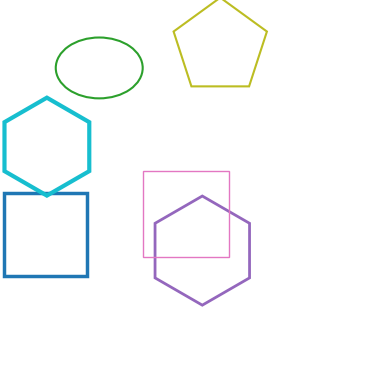[{"shape": "square", "thickness": 2.5, "radius": 0.54, "center": [0.118, 0.391]}, {"shape": "oval", "thickness": 1.5, "radius": 0.56, "center": [0.258, 0.824]}, {"shape": "hexagon", "thickness": 2, "radius": 0.71, "center": [0.525, 0.349]}, {"shape": "square", "thickness": 1, "radius": 0.56, "center": [0.482, 0.445]}, {"shape": "pentagon", "thickness": 1.5, "radius": 0.64, "center": [0.572, 0.879]}, {"shape": "hexagon", "thickness": 3, "radius": 0.64, "center": [0.122, 0.619]}]